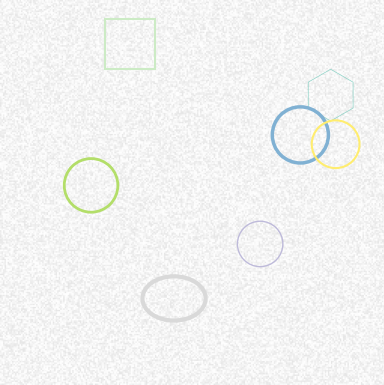[{"shape": "hexagon", "thickness": 0.5, "radius": 0.34, "center": [0.859, 0.753]}, {"shape": "circle", "thickness": 1, "radius": 0.29, "center": [0.676, 0.366]}, {"shape": "circle", "thickness": 2.5, "radius": 0.36, "center": [0.78, 0.65]}, {"shape": "circle", "thickness": 2, "radius": 0.35, "center": [0.237, 0.518]}, {"shape": "oval", "thickness": 3, "radius": 0.41, "center": [0.452, 0.225]}, {"shape": "square", "thickness": 1.5, "radius": 0.33, "center": [0.338, 0.886]}, {"shape": "circle", "thickness": 1.5, "radius": 0.31, "center": [0.872, 0.625]}]